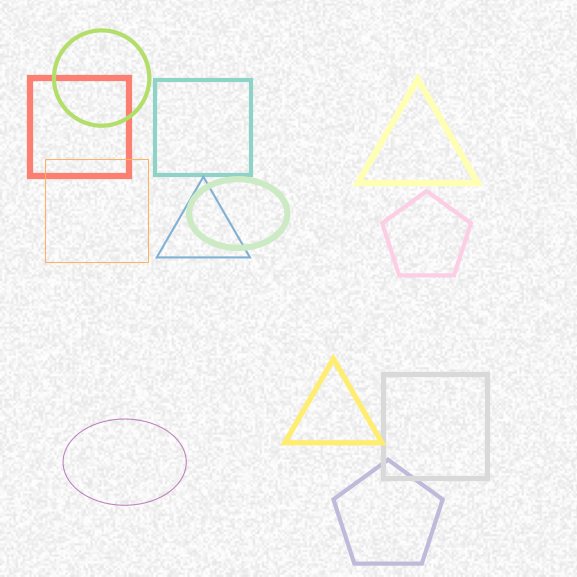[{"shape": "square", "thickness": 2, "radius": 0.41, "center": [0.352, 0.778]}, {"shape": "triangle", "thickness": 3, "radius": 0.6, "center": [0.723, 0.742]}, {"shape": "pentagon", "thickness": 2, "radius": 0.5, "center": [0.672, 0.104]}, {"shape": "square", "thickness": 3, "radius": 0.43, "center": [0.138, 0.779]}, {"shape": "triangle", "thickness": 1, "radius": 0.47, "center": [0.352, 0.6]}, {"shape": "square", "thickness": 0.5, "radius": 0.44, "center": [0.167, 0.635]}, {"shape": "circle", "thickness": 2, "radius": 0.41, "center": [0.176, 0.864]}, {"shape": "pentagon", "thickness": 2, "radius": 0.4, "center": [0.739, 0.588]}, {"shape": "square", "thickness": 2.5, "radius": 0.45, "center": [0.754, 0.261]}, {"shape": "oval", "thickness": 0.5, "radius": 0.53, "center": [0.216, 0.199]}, {"shape": "oval", "thickness": 3, "radius": 0.43, "center": [0.413, 0.629]}, {"shape": "triangle", "thickness": 2.5, "radius": 0.49, "center": [0.577, 0.281]}]